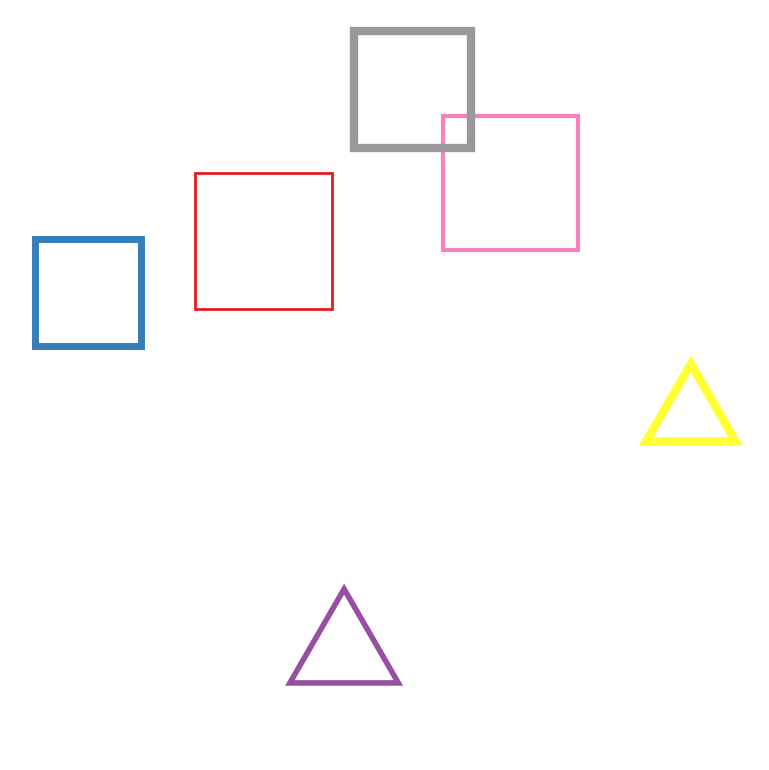[{"shape": "square", "thickness": 1, "radius": 0.44, "center": [0.342, 0.687]}, {"shape": "square", "thickness": 2.5, "radius": 0.35, "center": [0.114, 0.62]}, {"shape": "triangle", "thickness": 2, "radius": 0.41, "center": [0.447, 0.154]}, {"shape": "triangle", "thickness": 3, "radius": 0.34, "center": [0.897, 0.46]}, {"shape": "square", "thickness": 1.5, "radius": 0.44, "center": [0.663, 0.762]}, {"shape": "square", "thickness": 3, "radius": 0.38, "center": [0.536, 0.884]}]